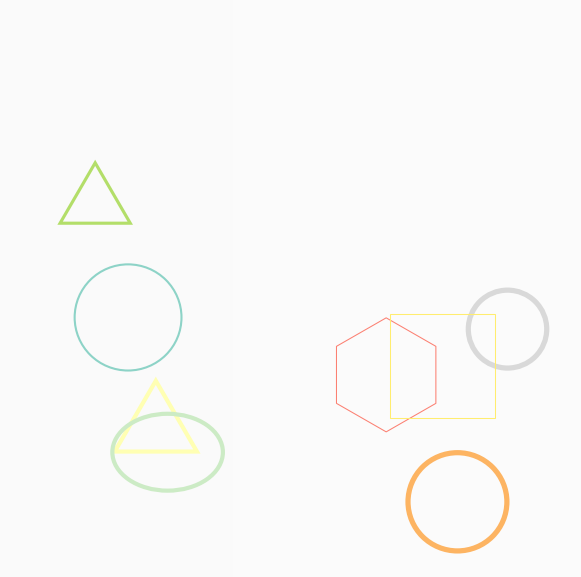[{"shape": "circle", "thickness": 1, "radius": 0.46, "center": [0.22, 0.449]}, {"shape": "triangle", "thickness": 2, "radius": 0.41, "center": [0.268, 0.258]}, {"shape": "hexagon", "thickness": 0.5, "radius": 0.49, "center": [0.664, 0.35]}, {"shape": "circle", "thickness": 2.5, "radius": 0.43, "center": [0.787, 0.13]}, {"shape": "triangle", "thickness": 1.5, "radius": 0.35, "center": [0.164, 0.647]}, {"shape": "circle", "thickness": 2.5, "radius": 0.34, "center": [0.873, 0.429]}, {"shape": "oval", "thickness": 2, "radius": 0.48, "center": [0.288, 0.216]}, {"shape": "square", "thickness": 0.5, "radius": 0.45, "center": [0.762, 0.366]}]